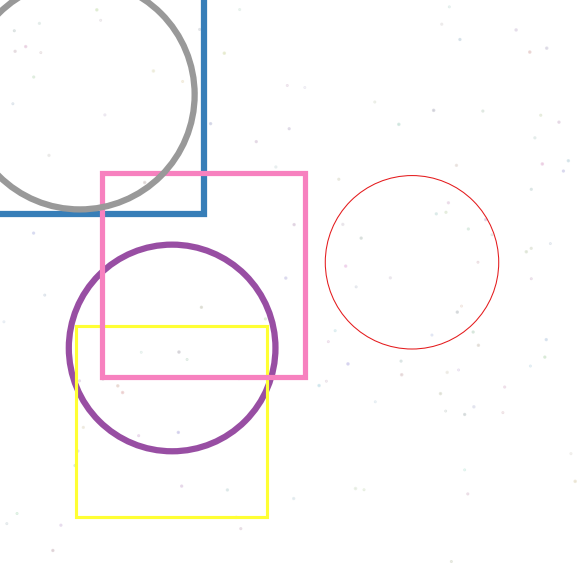[{"shape": "circle", "thickness": 0.5, "radius": 0.75, "center": [0.713, 0.545]}, {"shape": "square", "thickness": 3, "radius": 0.94, "center": [0.164, 0.818]}, {"shape": "circle", "thickness": 3, "radius": 0.89, "center": [0.298, 0.397]}, {"shape": "square", "thickness": 1.5, "radius": 0.83, "center": [0.297, 0.27]}, {"shape": "square", "thickness": 2.5, "radius": 0.88, "center": [0.353, 0.523]}, {"shape": "circle", "thickness": 3, "radius": 0.99, "center": [0.138, 0.835]}]